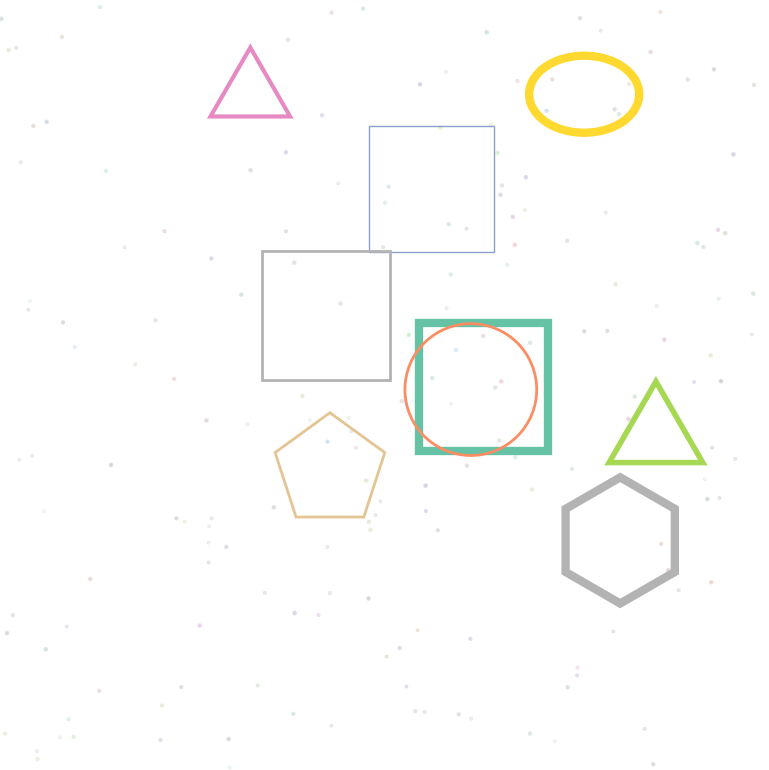[{"shape": "square", "thickness": 3, "radius": 0.42, "center": [0.628, 0.498]}, {"shape": "circle", "thickness": 1, "radius": 0.43, "center": [0.611, 0.494]}, {"shape": "square", "thickness": 0.5, "radius": 0.41, "center": [0.561, 0.754]}, {"shape": "triangle", "thickness": 1.5, "radius": 0.3, "center": [0.325, 0.879]}, {"shape": "triangle", "thickness": 2, "radius": 0.35, "center": [0.852, 0.434]}, {"shape": "oval", "thickness": 3, "radius": 0.36, "center": [0.759, 0.878]}, {"shape": "pentagon", "thickness": 1, "radius": 0.37, "center": [0.428, 0.389]}, {"shape": "square", "thickness": 1, "radius": 0.42, "center": [0.423, 0.59]}, {"shape": "hexagon", "thickness": 3, "radius": 0.41, "center": [0.805, 0.298]}]